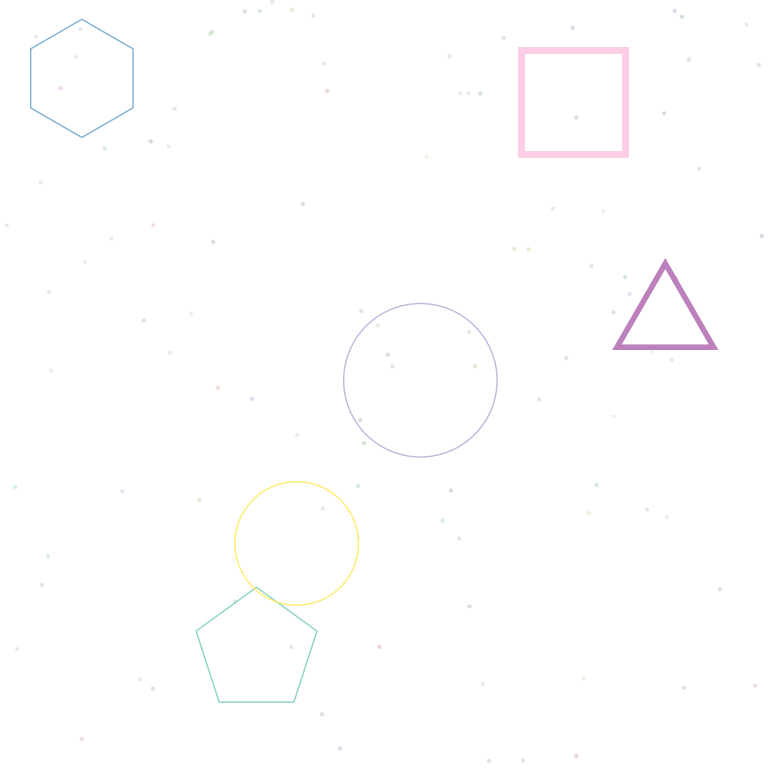[{"shape": "pentagon", "thickness": 0.5, "radius": 0.41, "center": [0.333, 0.155]}, {"shape": "circle", "thickness": 0.5, "radius": 0.5, "center": [0.546, 0.506]}, {"shape": "hexagon", "thickness": 0.5, "radius": 0.38, "center": [0.106, 0.898]}, {"shape": "square", "thickness": 2.5, "radius": 0.34, "center": [0.744, 0.867]}, {"shape": "triangle", "thickness": 2, "radius": 0.36, "center": [0.864, 0.585]}, {"shape": "circle", "thickness": 0.5, "radius": 0.4, "center": [0.385, 0.294]}]